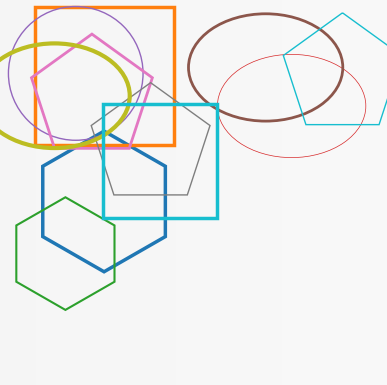[{"shape": "hexagon", "thickness": 2.5, "radius": 0.91, "center": [0.269, 0.477]}, {"shape": "square", "thickness": 2.5, "radius": 0.9, "center": [0.27, 0.802]}, {"shape": "hexagon", "thickness": 1.5, "radius": 0.73, "center": [0.169, 0.341]}, {"shape": "oval", "thickness": 0.5, "radius": 0.96, "center": [0.753, 0.725]}, {"shape": "circle", "thickness": 1, "radius": 0.87, "center": [0.195, 0.809]}, {"shape": "oval", "thickness": 2, "radius": 1.0, "center": [0.686, 0.825]}, {"shape": "pentagon", "thickness": 2, "radius": 0.82, "center": [0.237, 0.747]}, {"shape": "pentagon", "thickness": 1, "radius": 0.81, "center": [0.389, 0.624]}, {"shape": "oval", "thickness": 3, "radius": 0.97, "center": [0.141, 0.751]}, {"shape": "square", "thickness": 2.5, "radius": 0.74, "center": [0.413, 0.582]}, {"shape": "pentagon", "thickness": 1, "radius": 0.8, "center": [0.884, 0.806]}]